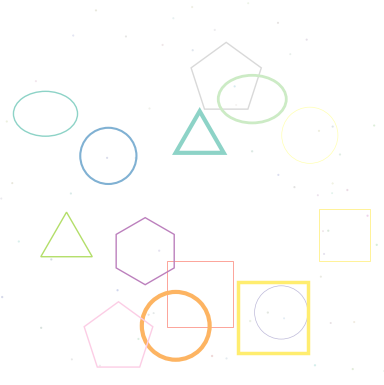[{"shape": "triangle", "thickness": 3, "radius": 0.36, "center": [0.519, 0.639]}, {"shape": "oval", "thickness": 1, "radius": 0.42, "center": [0.118, 0.704]}, {"shape": "circle", "thickness": 0.5, "radius": 0.36, "center": [0.805, 0.649]}, {"shape": "circle", "thickness": 0.5, "radius": 0.35, "center": [0.731, 0.188]}, {"shape": "square", "thickness": 0.5, "radius": 0.42, "center": [0.52, 0.237]}, {"shape": "circle", "thickness": 1.5, "radius": 0.36, "center": [0.281, 0.595]}, {"shape": "circle", "thickness": 3, "radius": 0.44, "center": [0.456, 0.154]}, {"shape": "triangle", "thickness": 1, "radius": 0.39, "center": [0.173, 0.372]}, {"shape": "pentagon", "thickness": 1, "radius": 0.47, "center": [0.308, 0.122]}, {"shape": "pentagon", "thickness": 1, "radius": 0.48, "center": [0.588, 0.794]}, {"shape": "hexagon", "thickness": 1, "radius": 0.44, "center": [0.377, 0.348]}, {"shape": "oval", "thickness": 2, "radius": 0.44, "center": [0.655, 0.743]}, {"shape": "square", "thickness": 0.5, "radius": 0.33, "center": [0.895, 0.389]}, {"shape": "square", "thickness": 2.5, "radius": 0.46, "center": [0.709, 0.175]}]